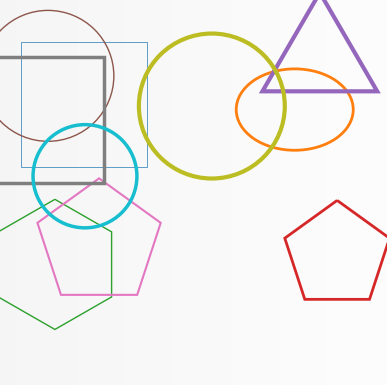[{"shape": "square", "thickness": 0.5, "radius": 0.81, "center": [0.216, 0.728]}, {"shape": "oval", "thickness": 2, "radius": 0.75, "center": [0.761, 0.715]}, {"shape": "hexagon", "thickness": 1, "radius": 0.84, "center": [0.142, 0.313]}, {"shape": "pentagon", "thickness": 2, "radius": 0.71, "center": [0.87, 0.337]}, {"shape": "triangle", "thickness": 3, "radius": 0.85, "center": [0.825, 0.848]}, {"shape": "circle", "thickness": 1, "radius": 0.85, "center": [0.124, 0.803]}, {"shape": "pentagon", "thickness": 1.5, "radius": 0.84, "center": [0.256, 0.369]}, {"shape": "square", "thickness": 2.5, "radius": 0.82, "center": [0.103, 0.688]}, {"shape": "circle", "thickness": 3, "radius": 0.94, "center": [0.547, 0.725]}, {"shape": "circle", "thickness": 2.5, "radius": 0.67, "center": [0.219, 0.542]}]